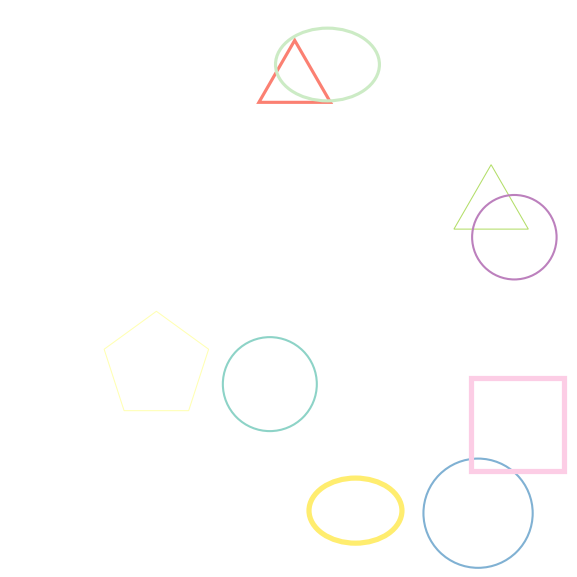[{"shape": "circle", "thickness": 1, "radius": 0.41, "center": [0.467, 0.334]}, {"shape": "pentagon", "thickness": 0.5, "radius": 0.48, "center": [0.271, 0.365]}, {"shape": "triangle", "thickness": 1.5, "radius": 0.36, "center": [0.51, 0.858]}, {"shape": "circle", "thickness": 1, "radius": 0.47, "center": [0.828, 0.11]}, {"shape": "triangle", "thickness": 0.5, "radius": 0.37, "center": [0.85, 0.64]}, {"shape": "square", "thickness": 2.5, "radius": 0.4, "center": [0.896, 0.264]}, {"shape": "circle", "thickness": 1, "radius": 0.37, "center": [0.891, 0.588]}, {"shape": "oval", "thickness": 1.5, "radius": 0.45, "center": [0.567, 0.887]}, {"shape": "oval", "thickness": 2.5, "radius": 0.4, "center": [0.616, 0.115]}]